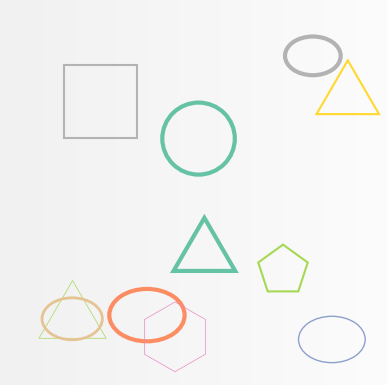[{"shape": "circle", "thickness": 3, "radius": 0.47, "center": [0.512, 0.64]}, {"shape": "triangle", "thickness": 3, "radius": 0.46, "center": [0.527, 0.342]}, {"shape": "oval", "thickness": 3, "radius": 0.49, "center": [0.379, 0.182]}, {"shape": "oval", "thickness": 1, "radius": 0.43, "center": [0.856, 0.118]}, {"shape": "hexagon", "thickness": 0.5, "radius": 0.45, "center": [0.451, 0.125]}, {"shape": "triangle", "thickness": 0.5, "radius": 0.5, "center": [0.187, 0.171]}, {"shape": "pentagon", "thickness": 1.5, "radius": 0.34, "center": [0.73, 0.297]}, {"shape": "triangle", "thickness": 1.5, "radius": 0.47, "center": [0.897, 0.75]}, {"shape": "oval", "thickness": 2, "radius": 0.39, "center": [0.186, 0.172]}, {"shape": "oval", "thickness": 3, "radius": 0.36, "center": [0.807, 0.855]}, {"shape": "square", "thickness": 1.5, "radius": 0.47, "center": [0.259, 0.737]}]